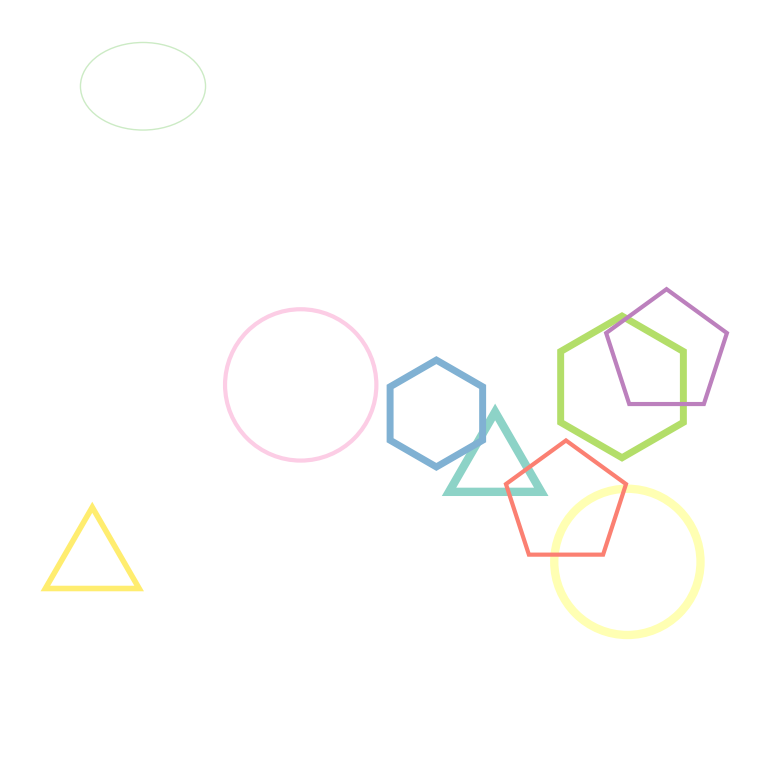[{"shape": "triangle", "thickness": 3, "radius": 0.35, "center": [0.643, 0.396]}, {"shape": "circle", "thickness": 3, "radius": 0.47, "center": [0.815, 0.27]}, {"shape": "pentagon", "thickness": 1.5, "radius": 0.41, "center": [0.735, 0.346]}, {"shape": "hexagon", "thickness": 2.5, "radius": 0.35, "center": [0.567, 0.463]}, {"shape": "hexagon", "thickness": 2.5, "radius": 0.46, "center": [0.808, 0.498]}, {"shape": "circle", "thickness": 1.5, "radius": 0.49, "center": [0.391, 0.5]}, {"shape": "pentagon", "thickness": 1.5, "radius": 0.41, "center": [0.866, 0.542]}, {"shape": "oval", "thickness": 0.5, "radius": 0.41, "center": [0.186, 0.888]}, {"shape": "triangle", "thickness": 2, "radius": 0.35, "center": [0.12, 0.271]}]